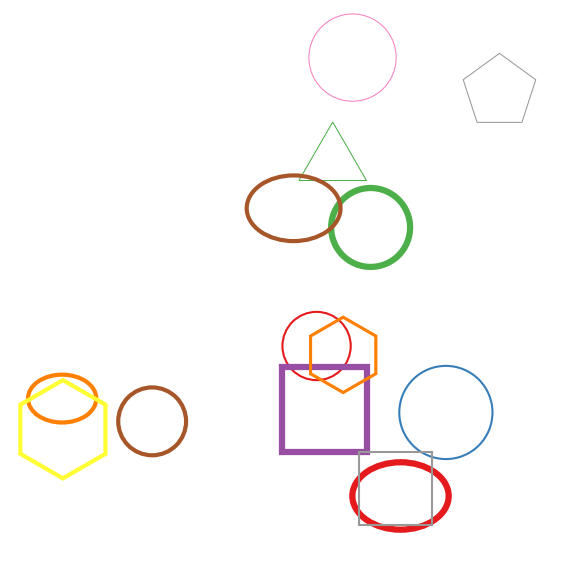[{"shape": "oval", "thickness": 3, "radius": 0.42, "center": [0.694, 0.14]}, {"shape": "circle", "thickness": 1, "radius": 0.3, "center": [0.548, 0.4]}, {"shape": "circle", "thickness": 1, "radius": 0.4, "center": [0.772, 0.285]}, {"shape": "triangle", "thickness": 0.5, "radius": 0.34, "center": [0.576, 0.72]}, {"shape": "circle", "thickness": 3, "radius": 0.34, "center": [0.642, 0.605]}, {"shape": "square", "thickness": 3, "radius": 0.37, "center": [0.562, 0.29]}, {"shape": "oval", "thickness": 2, "radius": 0.3, "center": [0.108, 0.309]}, {"shape": "hexagon", "thickness": 1.5, "radius": 0.33, "center": [0.594, 0.385]}, {"shape": "hexagon", "thickness": 2, "radius": 0.43, "center": [0.109, 0.256]}, {"shape": "oval", "thickness": 2, "radius": 0.41, "center": [0.508, 0.639]}, {"shape": "circle", "thickness": 2, "radius": 0.29, "center": [0.263, 0.27]}, {"shape": "circle", "thickness": 0.5, "radius": 0.38, "center": [0.61, 0.899]}, {"shape": "pentagon", "thickness": 0.5, "radius": 0.33, "center": [0.865, 0.841]}, {"shape": "square", "thickness": 1, "radius": 0.32, "center": [0.685, 0.153]}]